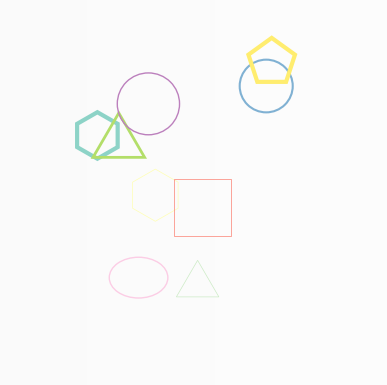[{"shape": "hexagon", "thickness": 3, "radius": 0.3, "center": [0.251, 0.648]}, {"shape": "hexagon", "thickness": 0.5, "radius": 0.34, "center": [0.401, 0.493]}, {"shape": "square", "thickness": 0.5, "radius": 0.37, "center": [0.523, 0.462]}, {"shape": "circle", "thickness": 1.5, "radius": 0.34, "center": [0.687, 0.777]}, {"shape": "triangle", "thickness": 2, "radius": 0.38, "center": [0.307, 0.63]}, {"shape": "oval", "thickness": 1, "radius": 0.38, "center": [0.358, 0.279]}, {"shape": "circle", "thickness": 1, "radius": 0.4, "center": [0.383, 0.73]}, {"shape": "triangle", "thickness": 0.5, "radius": 0.32, "center": [0.51, 0.261]}, {"shape": "pentagon", "thickness": 3, "radius": 0.32, "center": [0.701, 0.838]}]